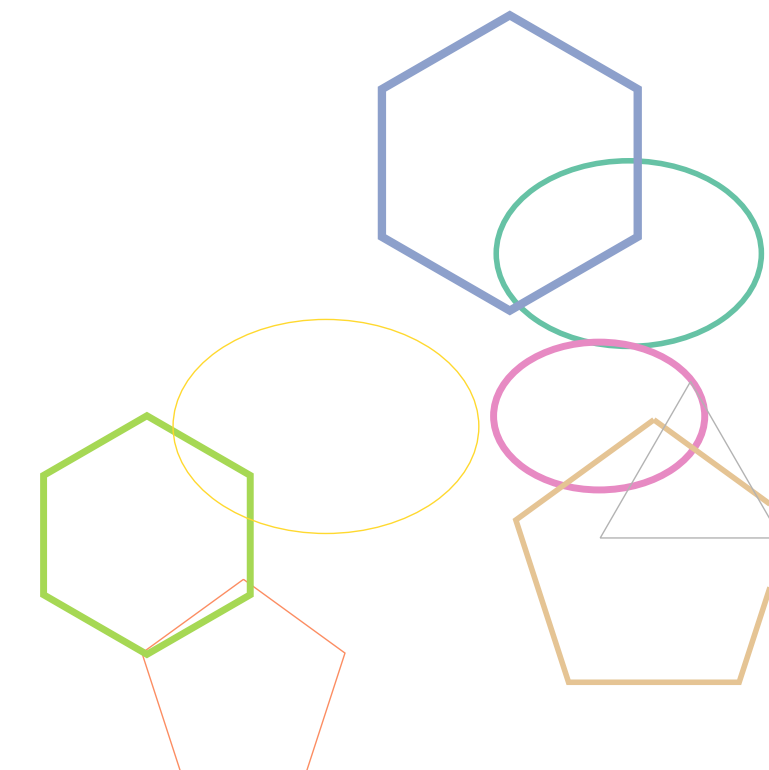[{"shape": "oval", "thickness": 2, "radius": 0.86, "center": [0.817, 0.671]}, {"shape": "pentagon", "thickness": 0.5, "radius": 0.69, "center": [0.316, 0.109]}, {"shape": "hexagon", "thickness": 3, "radius": 0.96, "center": [0.662, 0.788]}, {"shape": "oval", "thickness": 2.5, "radius": 0.69, "center": [0.778, 0.46]}, {"shape": "hexagon", "thickness": 2.5, "radius": 0.77, "center": [0.191, 0.305]}, {"shape": "oval", "thickness": 0.5, "radius": 0.99, "center": [0.423, 0.446]}, {"shape": "pentagon", "thickness": 2, "radius": 0.94, "center": [0.849, 0.266]}, {"shape": "triangle", "thickness": 0.5, "radius": 0.68, "center": [0.897, 0.369]}]